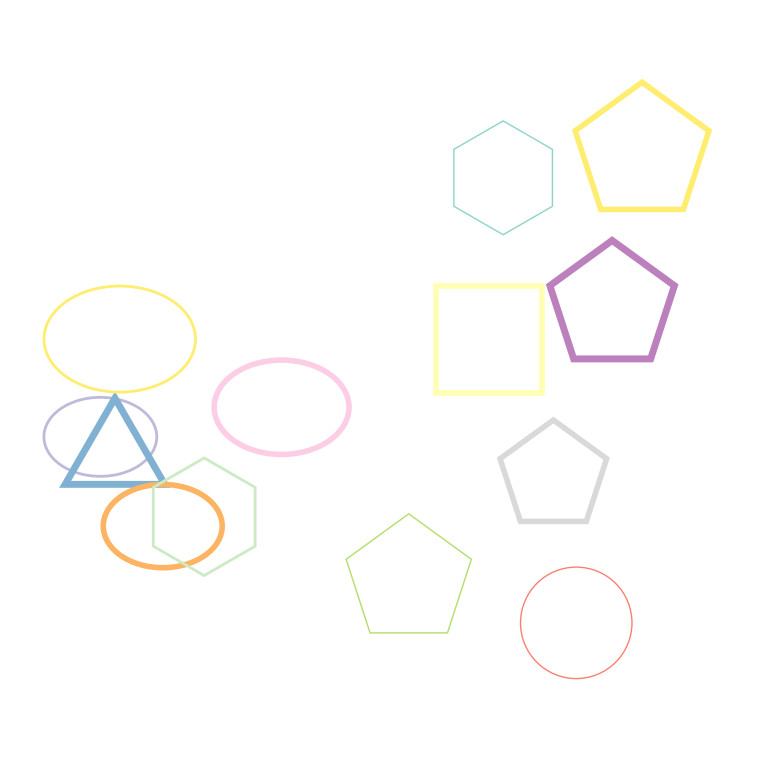[{"shape": "hexagon", "thickness": 0.5, "radius": 0.37, "center": [0.653, 0.769]}, {"shape": "square", "thickness": 2, "radius": 0.34, "center": [0.635, 0.559]}, {"shape": "oval", "thickness": 1, "radius": 0.37, "center": [0.13, 0.433]}, {"shape": "circle", "thickness": 0.5, "radius": 0.36, "center": [0.748, 0.191]}, {"shape": "triangle", "thickness": 2.5, "radius": 0.37, "center": [0.149, 0.408]}, {"shape": "oval", "thickness": 2, "radius": 0.39, "center": [0.211, 0.317]}, {"shape": "pentagon", "thickness": 0.5, "radius": 0.43, "center": [0.531, 0.247]}, {"shape": "oval", "thickness": 2, "radius": 0.44, "center": [0.366, 0.471]}, {"shape": "pentagon", "thickness": 2, "radius": 0.36, "center": [0.719, 0.382]}, {"shape": "pentagon", "thickness": 2.5, "radius": 0.43, "center": [0.795, 0.603]}, {"shape": "hexagon", "thickness": 1, "radius": 0.38, "center": [0.265, 0.329]}, {"shape": "pentagon", "thickness": 2, "radius": 0.46, "center": [0.834, 0.802]}, {"shape": "oval", "thickness": 1, "radius": 0.49, "center": [0.156, 0.56]}]